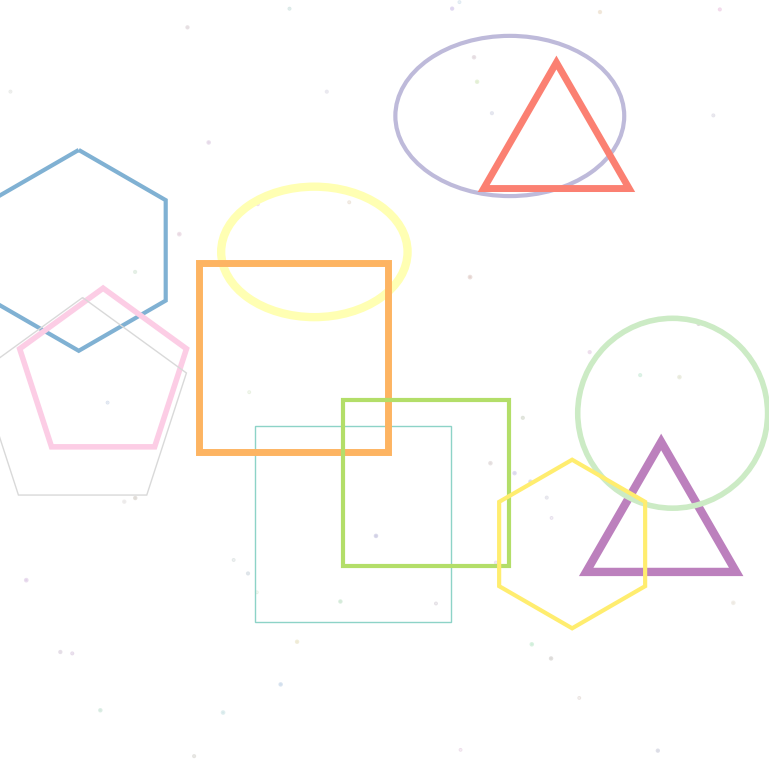[{"shape": "square", "thickness": 0.5, "radius": 0.64, "center": [0.458, 0.319]}, {"shape": "oval", "thickness": 3, "radius": 0.61, "center": [0.408, 0.673]}, {"shape": "oval", "thickness": 1.5, "radius": 0.74, "center": [0.662, 0.849]}, {"shape": "triangle", "thickness": 2.5, "radius": 0.55, "center": [0.723, 0.81]}, {"shape": "hexagon", "thickness": 1.5, "radius": 0.65, "center": [0.102, 0.675]}, {"shape": "square", "thickness": 2.5, "radius": 0.61, "center": [0.381, 0.535]}, {"shape": "square", "thickness": 1.5, "radius": 0.54, "center": [0.553, 0.373]}, {"shape": "pentagon", "thickness": 2, "radius": 0.57, "center": [0.134, 0.512]}, {"shape": "pentagon", "thickness": 0.5, "radius": 0.71, "center": [0.107, 0.472]}, {"shape": "triangle", "thickness": 3, "radius": 0.56, "center": [0.859, 0.313]}, {"shape": "circle", "thickness": 2, "radius": 0.62, "center": [0.874, 0.463]}, {"shape": "hexagon", "thickness": 1.5, "radius": 0.55, "center": [0.743, 0.293]}]